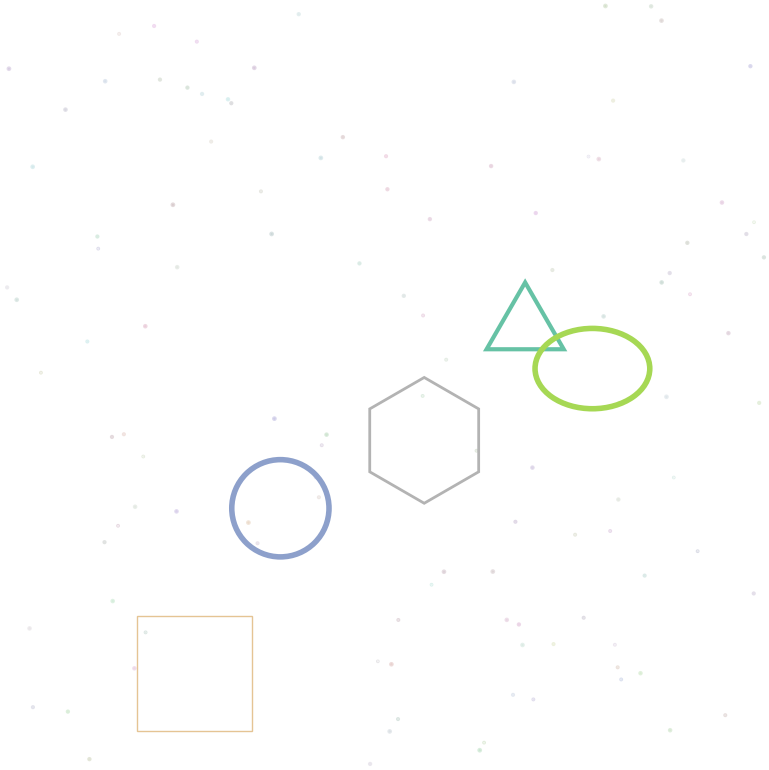[{"shape": "triangle", "thickness": 1.5, "radius": 0.29, "center": [0.682, 0.575]}, {"shape": "circle", "thickness": 2, "radius": 0.32, "center": [0.364, 0.34]}, {"shape": "oval", "thickness": 2, "radius": 0.37, "center": [0.769, 0.521]}, {"shape": "square", "thickness": 0.5, "radius": 0.37, "center": [0.253, 0.125]}, {"shape": "hexagon", "thickness": 1, "radius": 0.41, "center": [0.551, 0.428]}]